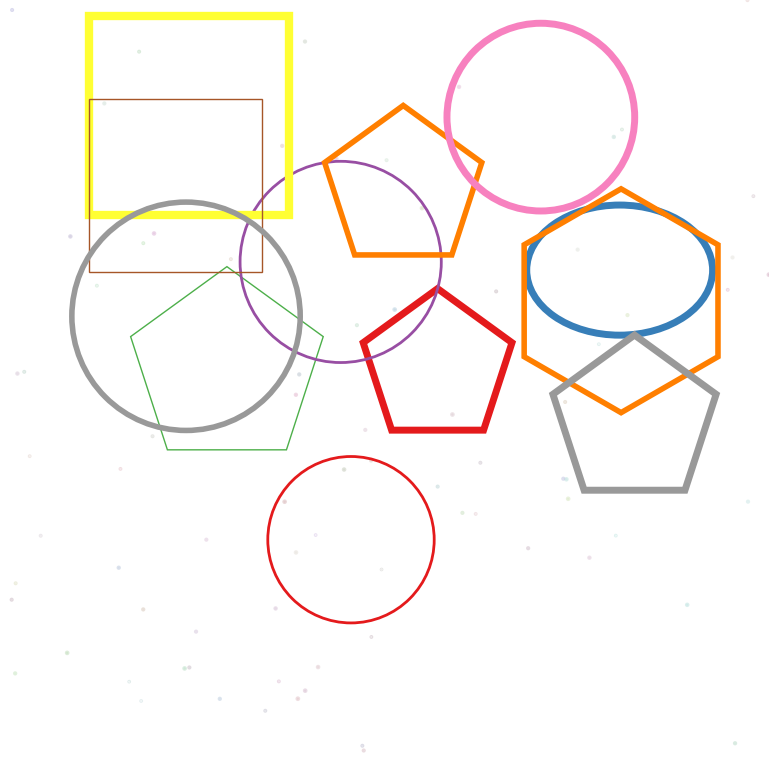[{"shape": "circle", "thickness": 1, "radius": 0.54, "center": [0.456, 0.299]}, {"shape": "pentagon", "thickness": 2.5, "radius": 0.51, "center": [0.568, 0.524]}, {"shape": "oval", "thickness": 2.5, "radius": 0.6, "center": [0.805, 0.649]}, {"shape": "pentagon", "thickness": 0.5, "radius": 0.66, "center": [0.295, 0.522]}, {"shape": "circle", "thickness": 1, "radius": 0.65, "center": [0.442, 0.66]}, {"shape": "pentagon", "thickness": 2, "radius": 0.54, "center": [0.524, 0.756]}, {"shape": "hexagon", "thickness": 2, "radius": 0.73, "center": [0.807, 0.609]}, {"shape": "square", "thickness": 3, "radius": 0.65, "center": [0.246, 0.85]}, {"shape": "square", "thickness": 0.5, "radius": 0.56, "center": [0.228, 0.759]}, {"shape": "circle", "thickness": 2.5, "radius": 0.61, "center": [0.702, 0.848]}, {"shape": "circle", "thickness": 2, "radius": 0.74, "center": [0.242, 0.589]}, {"shape": "pentagon", "thickness": 2.5, "radius": 0.56, "center": [0.824, 0.453]}]